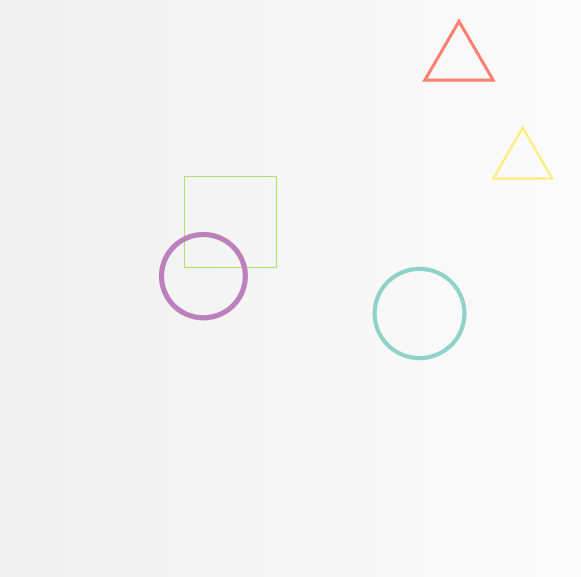[{"shape": "circle", "thickness": 2, "radius": 0.39, "center": [0.722, 0.456]}, {"shape": "triangle", "thickness": 1.5, "radius": 0.34, "center": [0.79, 0.894]}, {"shape": "square", "thickness": 0.5, "radius": 0.4, "center": [0.395, 0.616]}, {"shape": "circle", "thickness": 2.5, "radius": 0.36, "center": [0.35, 0.521]}, {"shape": "triangle", "thickness": 1, "radius": 0.29, "center": [0.899, 0.719]}]